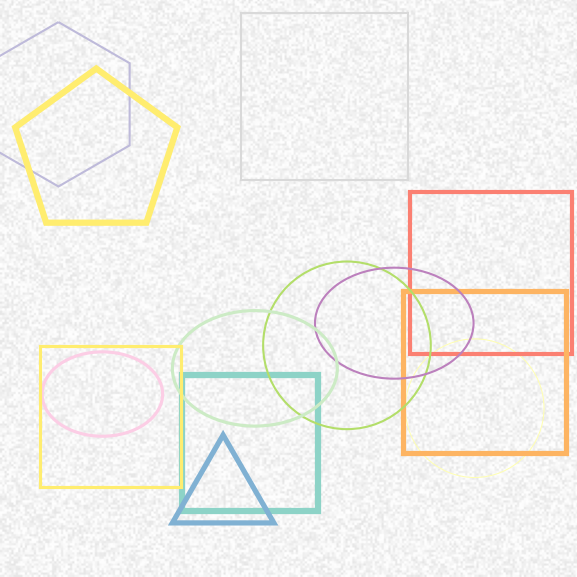[{"shape": "square", "thickness": 3, "radius": 0.59, "center": [0.433, 0.232]}, {"shape": "circle", "thickness": 0.5, "radius": 0.6, "center": [0.822, 0.292]}, {"shape": "hexagon", "thickness": 1, "radius": 0.71, "center": [0.101, 0.819]}, {"shape": "square", "thickness": 2, "radius": 0.7, "center": [0.85, 0.527]}, {"shape": "triangle", "thickness": 2.5, "radius": 0.51, "center": [0.386, 0.144]}, {"shape": "square", "thickness": 2.5, "radius": 0.7, "center": [0.839, 0.355]}, {"shape": "circle", "thickness": 1, "radius": 0.73, "center": [0.601, 0.401]}, {"shape": "oval", "thickness": 1.5, "radius": 0.52, "center": [0.177, 0.317]}, {"shape": "square", "thickness": 1, "radius": 0.72, "center": [0.563, 0.832]}, {"shape": "oval", "thickness": 1, "radius": 0.69, "center": [0.683, 0.44]}, {"shape": "oval", "thickness": 1.5, "radius": 0.71, "center": [0.441, 0.361]}, {"shape": "square", "thickness": 1.5, "radius": 0.61, "center": [0.192, 0.278]}, {"shape": "pentagon", "thickness": 3, "radius": 0.74, "center": [0.167, 0.733]}]